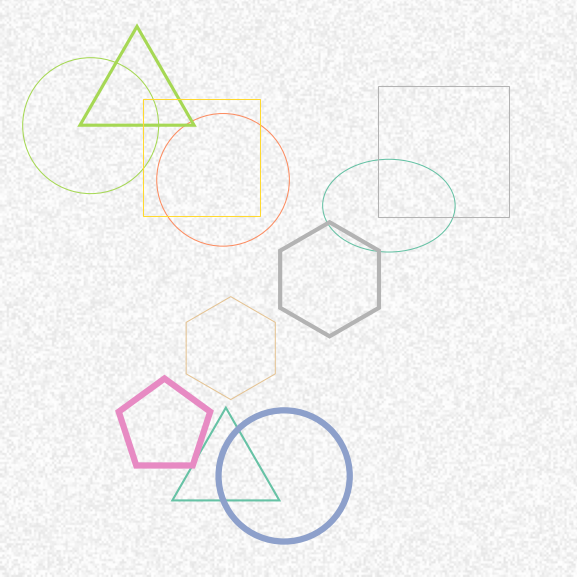[{"shape": "oval", "thickness": 0.5, "radius": 0.57, "center": [0.673, 0.643]}, {"shape": "triangle", "thickness": 1, "radius": 0.54, "center": [0.391, 0.186]}, {"shape": "circle", "thickness": 0.5, "radius": 0.57, "center": [0.386, 0.688]}, {"shape": "circle", "thickness": 3, "radius": 0.57, "center": [0.492, 0.175]}, {"shape": "pentagon", "thickness": 3, "radius": 0.42, "center": [0.285, 0.26]}, {"shape": "triangle", "thickness": 1.5, "radius": 0.57, "center": [0.237, 0.839]}, {"shape": "circle", "thickness": 0.5, "radius": 0.59, "center": [0.157, 0.782]}, {"shape": "square", "thickness": 0.5, "radius": 0.51, "center": [0.349, 0.726]}, {"shape": "hexagon", "thickness": 0.5, "radius": 0.45, "center": [0.4, 0.396]}, {"shape": "square", "thickness": 0.5, "radius": 0.57, "center": [0.769, 0.737]}, {"shape": "hexagon", "thickness": 2, "radius": 0.49, "center": [0.571, 0.516]}]